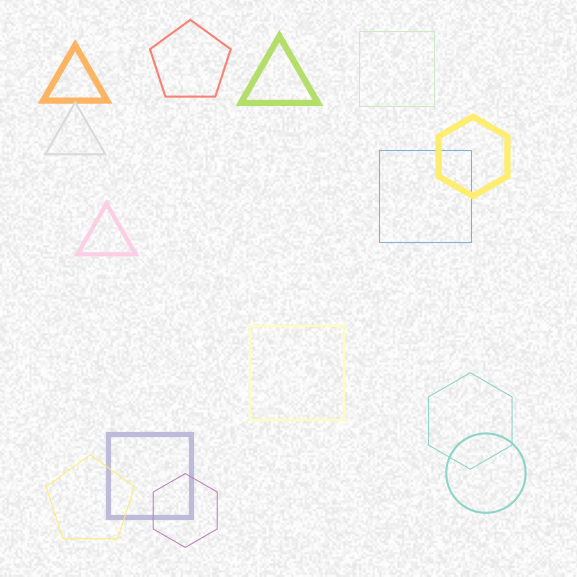[{"shape": "circle", "thickness": 1, "radius": 0.34, "center": [0.841, 0.18]}, {"shape": "hexagon", "thickness": 0.5, "radius": 0.42, "center": [0.814, 0.27]}, {"shape": "square", "thickness": 1, "radius": 0.41, "center": [0.514, 0.353]}, {"shape": "square", "thickness": 2.5, "radius": 0.36, "center": [0.259, 0.176]}, {"shape": "pentagon", "thickness": 1, "radius": 0.37, "center": [0.33, 0.891]}, {"shape": "square", "thickness": 0.5, "radius": 0.4, "center": [0.735, 0.659]}, {"shape": "triangle", "thickness": 3, "radius": 0.32, "center": [0.13, 0.857]}, {"shape": "triangle", "thickness": 3, "radius": 0.39, "center": [0.484, 0.859]}, {"shape": "triangle", "thickness": 2, "radius": 0.29, "center": [0.185, 0.588]}, {"shape": "triangle", "thickness": 1, "radius": 0.3, "center": [0.13, 0.762]}, {"shape": "hexagon", "thickness": 0.5, "radius": 0.32, "center": [0.321, 0.115]}, {"shape": "square", "thickness": 0.5, "radius": 0.32, "center": [0.686, 0.88]}, {"shape": "pentagon", "thickness": 0.5, "radius": 0.4, "center": [0.156, 0.131]}, {"shape": "hexagon", "thickness": 3, "radius": 0.34, "center": [0.819, 0.728]}]